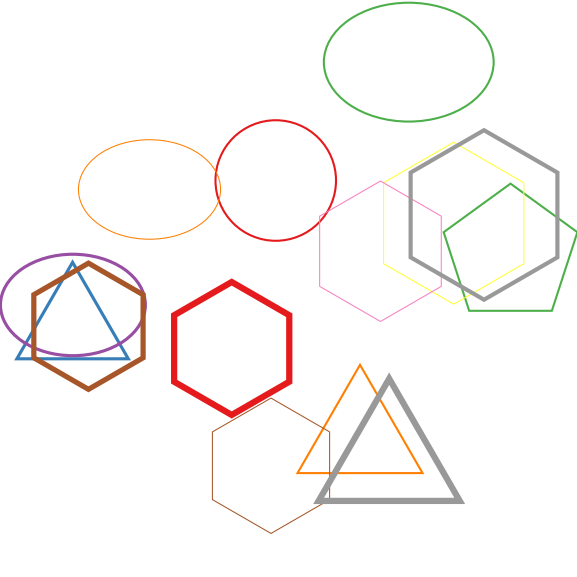[{"shape": "hexagon", "thickness": 3, "radius": 0.58, "center": [0.401, 0.396]}, {"shape": "circle", "thickness": 1, "radius": 0.52, "center": [0.477, 0.687]}, {"shape": "triangle", "thickness": 1.5, "radius": 0.56, "center": [0.126, 0.434]}, {"shape": "oval", "thickness": 1, "radius": 0.74, "center": [0.708, 0.892]}, {"shape": "pentagon", "thickness": 1, "radius": 0.61, "center": [0.884, 0.559]}, {"shape": "oval", "thickness": 1.5, "radius": 0.63, "center": [0.126, 0.471]}, {"shape": "oval", "thickness": 0.5, "radius": 0.62, "center": [0.259, 0.671]}, {"shape": "triangle", "thickness": 1, "radius": 0.63, "center": [0.623, 0.242]}, {"shape": "hexagon", "thickness": 0.5, "radius": 0.7, "center": [0.786, 0.613]}, {"shape": "hexagon", "thickness": 2.5, "radius": 0.55, "center": [0.153, 0.434]}, {"shape": "hexagon", "thickness": 0.5, "radius": 0.59, "center": [0.469, 0.193]}, {"shape": "hexagon", "thickness": 0.5, "radius": 0.61, "center": [0.659, 0.564]}, {"shape": "hexagon", "thickness": 2, "radius": 0.73, "center": [0.838, 0.627]}, {"shape": "triangle", "thickness": 3, "radius": 0.71, "center": [0.674, 0.202]}]